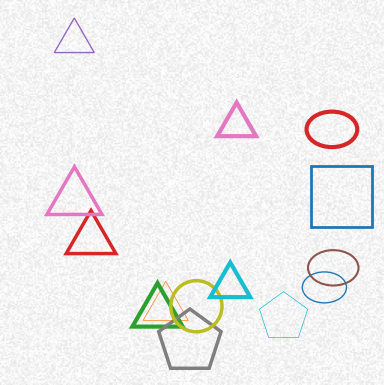[{"shape": "square", "thickness": 2, "radius": 0.4, "center": [0.886, 0.49]}, {"shape": "oval", "thickness": 1, "radius": 0.29, "center": [0.843, 0.254]}, {"shape": "triangle", "thickness": 0.5, "radius": 0.34, "center": [0.43, 0.202]}, {"shape": "triangle", "thickness": 3, "radius": 0.38, "center": [0.409, 0.189]}, {"shape": "triangle", "thickness": 2.5, "radius": 0.37, "center": [0.236, 0.379]}, {"shape": "oval", "thickness": 3, "radius": 0.33, "center": [0.862, 0.664]}, {"shape": "triangle", "thickness": 1, "radius": 0.3, "center": [0.193, 0.893]}, {"shape": "oval", "thickness": 1.5, "radius": 0.33, "center": [0.866, 0.304]}, {"shape": "triangle", "thickness": 3, "radius": 0.29, "center": [0.615, 0.675]}, {"shape": "triangle", "thickness": 2.5, "radius": 0.41, "center": [0.193, 0.484]}, {"shape": "pentagon", "thickness": 2.5, "radius": 0.43, "center": [0.493, 0.112]}, {"shape": "circle", "thickness": 2.5, "radius": 0.33, "center": [0.51, 0.205]}, {"shape": "pentagon", "thickness": 0.5, "radius": 0.33, "center": [0.737, 0.177]}, {"shape": "triangle", "thickness": 3, "radius": 0.3, "center": [0.598, 0.258]}]